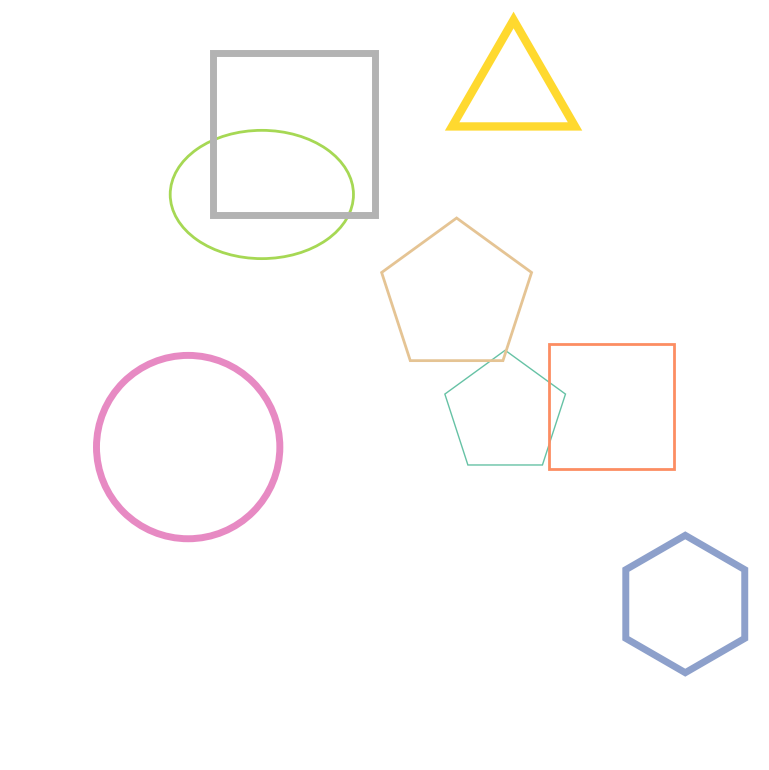[{"shape": "pentagon", "thickness": 0.5, "radius": 0.41, "center": [0.656, 0.463]}, {"shape": "square", "thickness": 1, "radius": 0.41, "center": [0.794, 0.472]}, {"shape": "hexagon", "thickness": 2.5, "radius": 0.45, "center": [0.89, 0.216]}, {"shape": "circle", "thickness": 2.5, "radius": 0.6, "center": [0.244, 0.419]}, {"shape": "oval", "thickness": 1, "radius": 0.6, "center": [0.34, 0.747]}, {"shape": "triangle", "thickness": 3, "radius": 0.46, "center": [0.667, 0.882]}, {"shape": "pentagon", "thickness": 1, "radius": 0.51, "center": [0.593, 0.614]}, {"shape": "square", "thickness": 2.5, "radius": 0.53, "center": [0.382, 0.826]}]